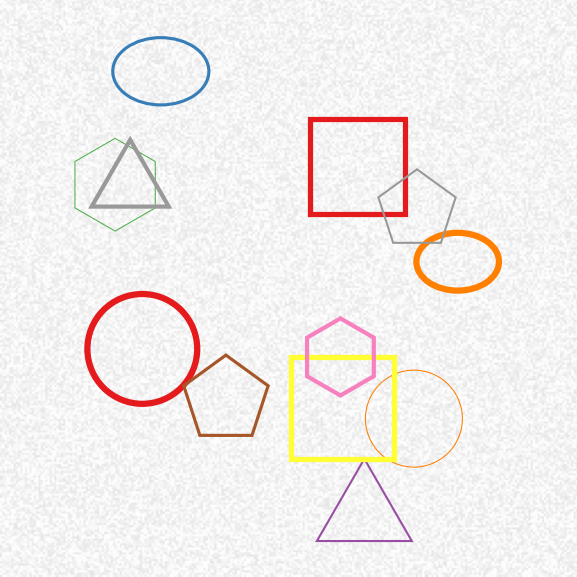[{"shape": "circle", "thickness": 3, "radius": 0.48, "center": [0.246, 0.395]}, {"shape": "square", "thickness": 2.5, "radius": 0.41, "center": [0.619, 0.711]}, {"shape": "oval", "thickness": 1.5, "radius": 0.42, "center": [0.278, 0.876]}, {"shape": "hexagon", "thickness": 0.5, "radius": 0.4, "center": [0.199, 0.679]}, {"shape": "triangle", "thickness": 1, "radius": 0.47, "center": [0.631, 0.11]}, {"shape": "circle", "thickness": 0.5, "radius": 0.42, "center": [0.717, 0.274]}, {"shape": "oval", "thickness": 3, "radius": 0.36, "center": [0.793, 0.546]}, {"shape": "square", "thickness": 2.5, "radius": 0.44, "center": [0.593, 0.293]}, {"shape": "pentagon", "thickness": 1.5, "radius": 0.38, "center": [0.391, 0.307]}, {"shape": "hexagon", "thickness": 2, "radius": 0.33, "center": [0.589, 0.381]}, {"shape": "triangle", "thickness": 2, "radius": 0.39, "center": [0.225, 0.68]}, {"shape": "pentagon", "thickness": 1, "radius": 0.35, "center": [0.722, 0.636]}]